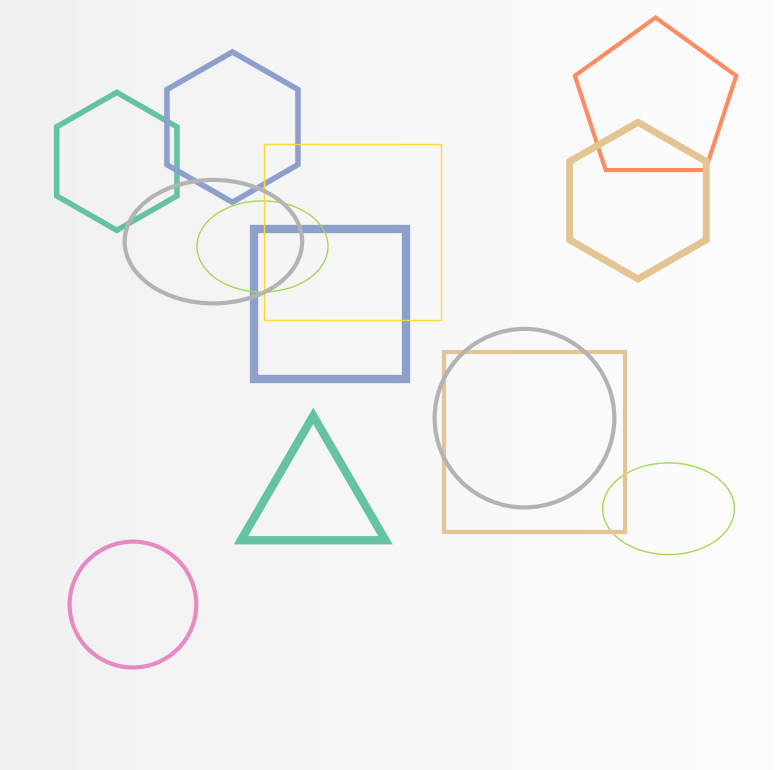[{"shape": "hexagon", "thickness": 2, "radius": 0.45, "center": [0.151, 0.79]}, {"shape": "triangle", "thickness": 3, "radius": 0.54, "center": [0.404, 0.352]}, {"shape": "pentagon", "thickness": 1.5, "radius": 0.55, "center": [0.846, 0.868]}, {"shape": "square", "thickness": 3, "radius": 0.49, "center": [0.426, 0.605]}, {"shape": "hexagon", "thickness": 2, "radius": 0.49, "center": [0.3, 0.835]}, {"shape": "circle", "thickness": 1.5, "radius": 0.41, "center": [0.172, 0.215]}, {"shape": "oval", "thickness": 0.5, "radius": 0.43, "center": [0.863, 0.339]}, {"shape": "oval", "thickness": 0.5, "radius": 0.42, "center": [0.339, 0.68]}, {"shape": "square", "thickness": 0.5, "radius": 0.57, "center": [0.455, 0.699]}, {"shape": "hexagon", "thickness": 2.5, "radius": 0.51, "center": [0.823, 0.739]}, {"shape": "square", "thickness": 1.5, "radius": 0.58, "center": [0.69, 0.426]}, {"shape": "circle", "thickness": 1.5, "radius": 0.58, "center": [0.677, 0.457]}, {"shape": "oval", "thickness": 1.5, "radius": 0.57, "center": [0.275, 0.686]}]